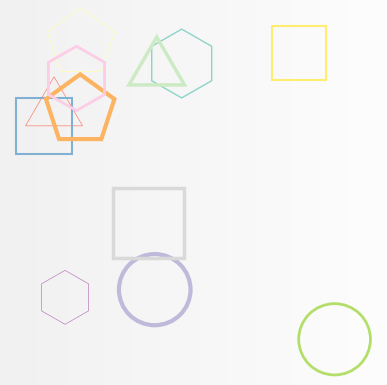[{"shape": "hexagon", "thickness": 1, "radius": 0.45, "center": [0.469, 0.835]}, {"shape": "pentagon", "thickness": 0.5, "radius": 0.46, "center": [0.209, 0.888]}, {"shape": "circle", "thickness": 3, "radius": 0.46, "center": [0.399, 0.248]}, {"shape": "triangle", "thickness": 0.5, "radius": 0.43, "center": [0.139, 0.716]}, {"shape": "square", "thickness": 1.5, "radius": 0.36, "center": [0.113, 0.672]}, {"shape": "pentagon", "thickness": 3, "radius": 0.46, "center": [0.207, 0.714]}, {"shape": "circle", "thickness": 2, "radius": 0.46, "center": [0.863, 0.119]}, {"shape": "hexagon", "thickness": 2, "radius": 0.42, "center": [0.197, 0.796]}, {"shape": "square", "thickness": 2.5, "radius": 0.46, "center": [0.382, 0.42]}, {"shape": "hexagon", "thickness": 0.5, "radius": 0.35, "center": [0.168, 0.228]}, {"shape": "triangle", "thickness": 2.5, "radius": 0.41, "center": [0.404, 0.821]}, {"shape": "square", "thickness": 1.5, "radius": 0.35, "center": [0.771, 0.862]}]